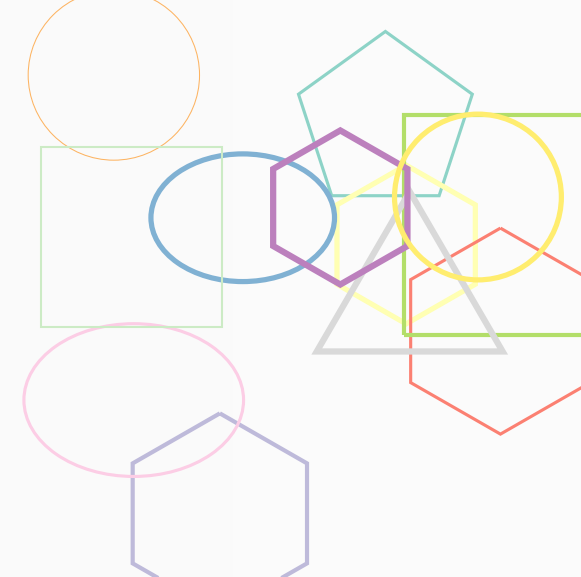[{"shape": "pentagon", "thickness": 1.5, "radius": 0.79, "center": [0.663, 0.787]}, {"shape": "hexagon", "thickness": 2.5, "radius": 0.69, "center": [0.699, 0.576]}, {"shape": "hexagon", "thickness": 2, "radius": 0.87, "center": [0.378, 0.11]}, {"shape": "hexagon", "thickness": 1.5, "radius": 0.89, "center": [0.861, 0.426]}, {"shape": "oval", "thickness": 2.5, "radius": 0.79, "center": [0.418, 0.622]}, {"shape": "circle", "thickness": 0.5, "radius": 0.74, "center": [0.196, 0.869]}, {"shape": "square", "thickness": 2, "radius": 0.95, "center": [0.885, 0.609]}, {"shape": "oval", "thickness": 1.5, "radius": 0.94, "center": [0.23, 0.306]}, {"shape": "triangle", "thickness": 3, "radius": 0.92, "center": [0.705, 0.483]}, {"shape": "hexagon", "thickness": 3, "radius": 0.67, "center": [0.585, 0.64]}, {"shape": "square", "thickness": 1, "radius": 0.78, "center": [0.226, 0.589]}, {"shape": "circle", "thickness": 2.5, "radius": 0.72, "center": [0.822, 0.658]}]